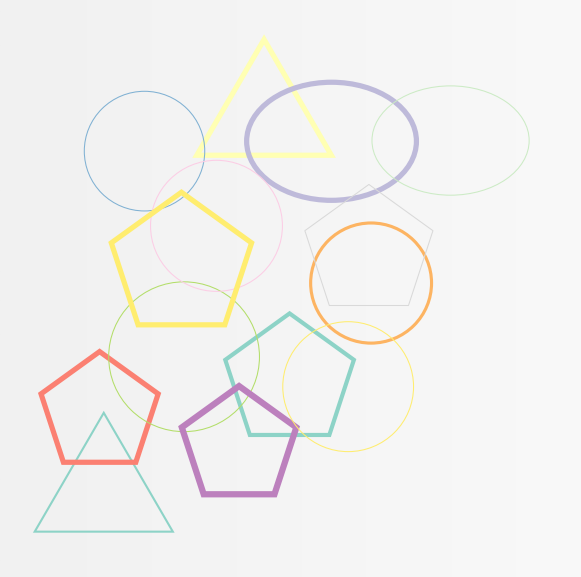[{"shape": "pentagon", "thickness": 2, "radius": 0.58, "center": [0.498, 0.34]}, {"shape": "triangle", "thickness": 1, "radius": 0.69, "center": [0.179, 0.147]}, {"shape": "triangle", "thickness": 2.5, "radius": 0.67, "center": [0.454, 0.797]}, {"shape": "oval", "thickness": 2.5, "radius": 0.73, "center": [0.57, 0.754]}, {"shape": "pentagon", "thickness": 2.5, "radius": 0.53, "center": [0.171, 0.284]}, {"shape": "circle", "thickness": 0.5, "radius": 0.52, "center": [0.249, 0.737]}, {"shape": "circle", "thickness": 1.5, "radius": 0.52, "center": [0.638, 0.509]}, {"shape": "circle", "thickness": 0.5, "radius": 0.65, "center": [0.317, 0.381]}, {"shape": "circle", "thickness": 0.5, "radius": 0.57, "center": [0.372, 0.608]}, {"shape": "pentagon", "thickness": 0.5, "radius": 0.58, "center": [0.635, 0.564]}, {"shape": "pentagon", "thickness": 3, "radius": 0.52, "center": [0.411, 0.227]}, {"shape": "oval", "thickness": 0.5, "radius": 0.68, "center": [0.775, 0.756]}, {"shape": "pentagon", "thickness": 2.5, "radius": 0.63, "center": [0.312, 0.539]}, {"shape": "circle", "thickness": 0.5, "radius": 0.56, "center": [0.599, 0.33]}]